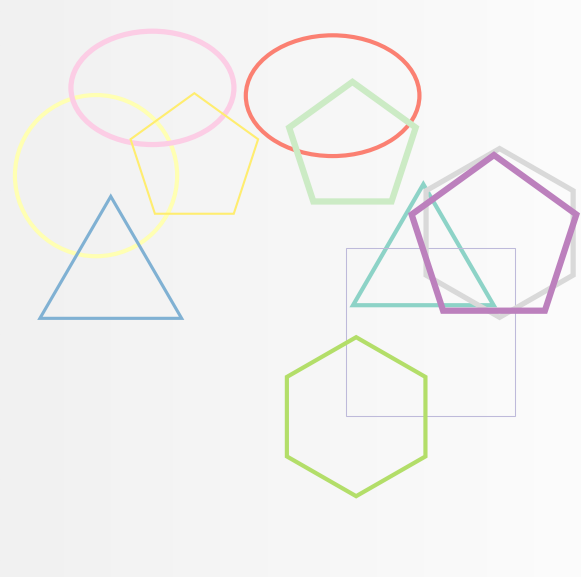[{"shape": "triangle", "thickness": 2, "radius": 0.7, "center": [0.728, 0.54]}, {"shape": "circle", "thickness": 2, "radius": 0.7, "center": [0.165, 0.695]}, {"shape": "square", "thickness": 0.5, "radius": 0.73, "center": [0.741, 0.424]}, {"shape": "oval", "thickness": 2, "radius": 0.75, "center": [0.572, 0.833]}, {"shape": "triangle", "thickness": 1.5, "radius": 0.7, "center": [0.191, 0.518]}, {"shape": "hexagon", "thickness": 2, "radius": 0.69, "center": [0.613, 0.278]}, {"shape": "oval", "thickness": 2.5, "radius": 0.7, "center": [0.262, 0.847]}, {"shape": "hexagon", "thickness": 2.5, "radius": 0.73, "center": [0.86, 0.596]}, {"shape": "pentagon", "thickness": 3, "radius": 0.74, "center": [0.85, 0.582]}, {"shape": "pentagon", "thickness": 3, "radius": 0.57, "center": [0.606, 0.743]}, {"shape": "pentagon", "thickness": 1, "radius": 0.58, "center": [0.334, 0.722]}]